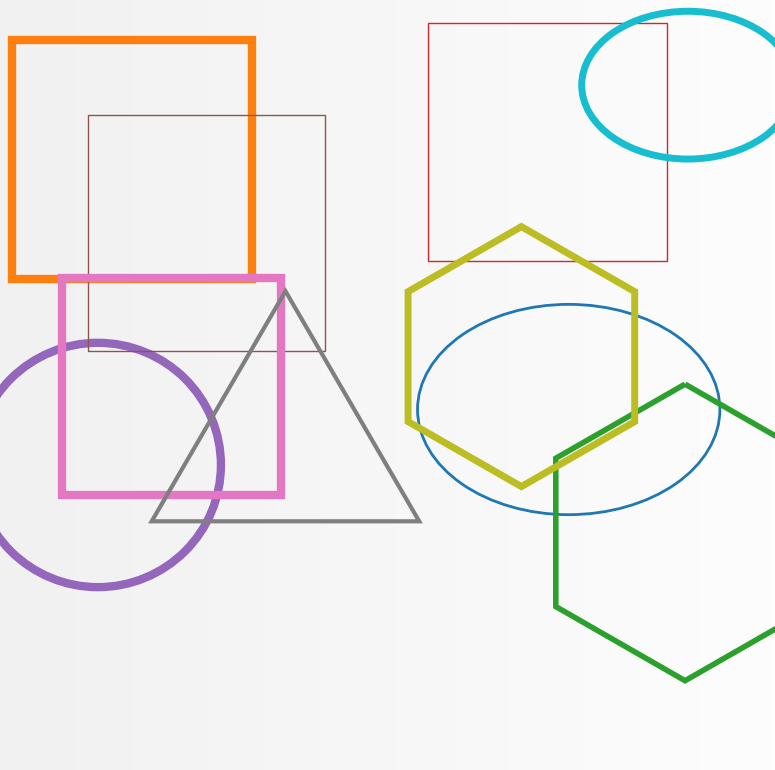[{"shape": "oval", "thickness": 1, "radius": 0.98, "center": [0.734, 0.468]}, {"shape": "square", "thickness": 3, "radius": 0.77, "center": [0.17, 0.793]}, {"shape": "hexagon", "thickness": 2, "radius": 0.96, "center": [0.884, 0.309]}, {"shape": "square", "thickness": 0.5, "radius": 0.77, "center": [0.706, 0.816]}, {"shape": "circle", "thickness": 3, "radius": 0.79, "center": [0.126, 0.396]}, {"shape": "square", "thickness": 0.5, "radius": 0.77, "center": [0.267, 0.698]}, {"shape": "square", "thickness": 3, "radius": 0.7, "center": [0.221, 0.498]}, {"shape": "triangle", "thickness": 1.5, "radius": 1.0, "center": [0.368, 0.423]}, {"shape": "hexagon", "thickness": 2.5, "radius": 0.84, "center": [0.673, 0.537]}, {"shape": "oval", "thickness": 2.5, "radius": 0.69, "center": [0.888, 0.889]}]